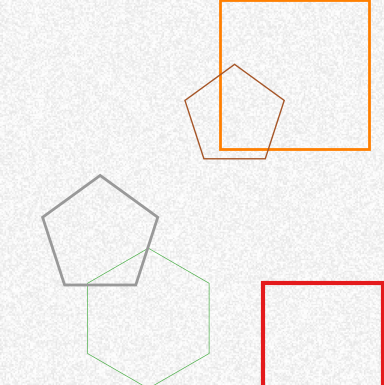[{"shape": "square", "thickness": 3, "radius": 0.78, "center": [0.839, 0.111]}, {"shape": "hexagon", "thickness": 0.5, "radius": 0.91, "center": [0.385, 0.173]}, {"shape": "square", "thickness": 2, "radius": 0.97, "center": [0.765, 0.806]}, {"shape": "pentagon", "thickness": 1, "radius": 0.68, "center": [0.609, 0.697]}, {"shape": "pentagon", "thickness": 2, "radius": 0.79, "center": [0.26, 0.387]}]